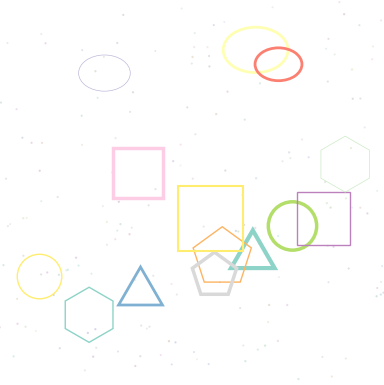[{"shape": "hexagon", "thickness": 1, "radius": 0.36, "center": [0.231, 0.182]}, {"shape": "triangle", "thickness": 3, "radius": 0.33, "center": [0.657, 0.336]}, {"shape": "oval", "thickness": 2, "radius": 0.42, "center": [0.664, 0.87]}, {"shape": "oval", "thickness": 0.5, "radius": 0.34, "center": [0.271, 0.81]}, {"shape": "oval", "thickness": 2, "radius": 0.3, "center": [0.723, 0.833]}, {"shape": "triangle", "thickness": 2, "radius": 0.33, "center": [0.365, 0.241]}, {"shape": "pentagon", "thickness": 1, "radius": 0.4, "center": [0.577, 0.332]}, {"shape": "circle", "thickness": 2.5, "radius": 0.31, "center": [0.76, 0.413]}, {"shape": "square", "thickness": 2.5, "radius": 0.32, "center": [0.358, 0.551]}, {"shape": "pentagon", "thickness": 2.5, "radius": 0.3, "center": [0.557, 0.285]}, {"shape": "square", "thickness": 1, "radius": 0.34, "center": [0.84, 0.432]}, {"shape": "hexagon", "thickness": 0.5, "radius": 0.36, "center": [0.897, 0.574]}, {"shape": "circle", "thickness": 1, "radius": 0.29, "center": [0.103, 0.282]}, {"shape": "square", "thickness": 1.5, "radius": 0.42, "center": [0.547, 0.433]}]